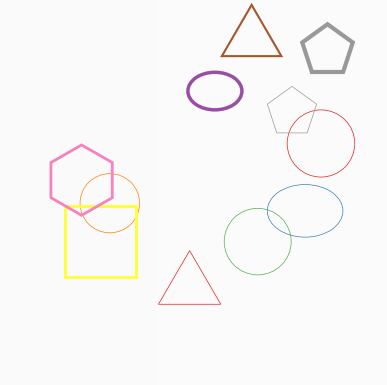[{"shape": "triangle", "thickness": 0.5, "radius": 0.46, "center": [0.489, 0.256]}, {"shape": "circle", "thickness": 0.5, "radius": 0.44, "center": [0.828, 0.627]}, {"shape": "oval", "thickness": 0.5, "radius": 0.49, "center": [0.787, 0.452]}, {"shape": "circle", "thickness": 0.5, "radius": 0.43, "center": [0.665, 0.372]}, {"shape": "oval", "thickness": 2.5, "radius": 0.35, "center": [0.555, 0.763]}, {"shape": "circle", "thickness": 0.5, "radius": 0.38, "center": [0.283, 0.472]}, {"shape": "square", "thickness": 2, "radius": 0.46, "center": [0.259, 0.373]}, {"shape": "triangle", "thickness": 1.5, "radius": 0.44, "center": [0.649, 0.899]}, {"shape": "hexagon", "thickness": 2, "radius": 0.46, "center": [0.211, 0.532]}, {"shape": "pentagon", "thickness": 3, "radius": 0.34, "center": [0.845, 0.868]}, {"shape": "pentagon", "thickness": 0.5, "radius": 0.33, "center": [0.753, 0.709]}]